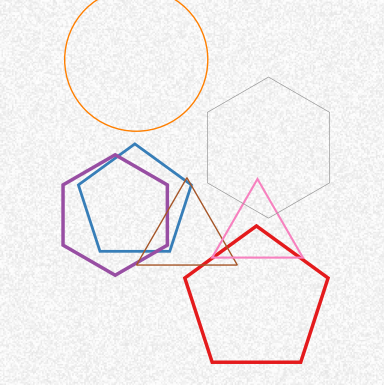[{"shape": "pentagon", "thickness": 2.5, "radius": 0.98, "center": [0.666, 0.217]}, {"shape": "pentagon", "thickness": 2, "radius": 0.77, "center": [0.35, 0.472]}, {"shape": "hexagon", "thickness": 2.5, "radius": 0.78, "center": [0.299, 0.442]}, {"shape": "circle", "thickness": 1, "radius": 0.93, "center": [0.354, 0.845]}, {"shape": "triangle", "thickness": 1, "radius": 0.76, "center": [0.485, 0.387]}, {"shape": "triangle", "thickness": 1.5, "radius": 0.68, "center": [0.669, 0.399]}, {"shape": "hexagon", "thickness": 0.5, "radius": 0.92, "center": [0.697, 0.617]}]